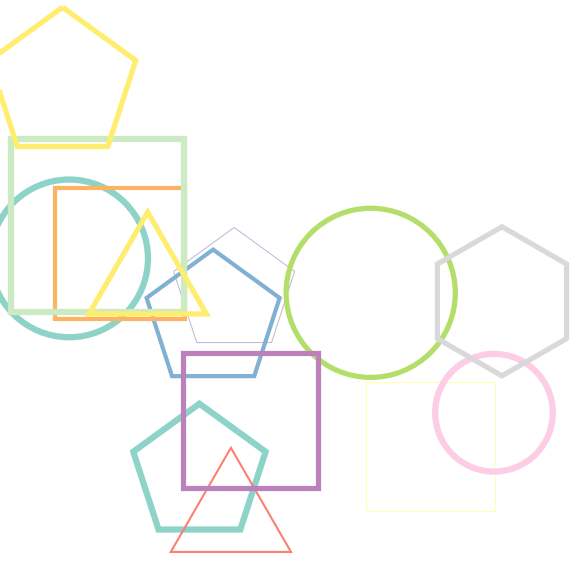[{"shape": "circle", "thickness": 3, "radius": 0.68, "center": [0.12, 0.552]}, {"shape": "pentagon", "thickness": 3, "radius": 0.6, "center": [0.345, 0.18]}, {"shape": "square", "thickness": 0.5, "radius": 0.56, "center": [0.746, 0.226]}, {"shape": "pentagon", "thickness": 0.5, "radius": 0.55, "center": [0.405, 0.495]}, {"shape": "triangle", "thickness": 1, "radius": 0.6, "center": [0.4, 0.103]}, {"shape": "pentagon", "thickness": 2, "radius": 0.61, "center": [0.369, 0.446]}, {"shape": "square", "thickness": 2, "radius": 0.56, "center": [0.207, 0.56]}, {"shape": "circle", "thickness": 2.5, "radius": 0.73, "center": [0.642, 0.492]}, {"shape": "circle", "thickness": 3, "radius": 0.51, "center": [0.855, 0.284]}, {"shape": "hexagon", "thickness": 2.5, "radius": 0.65, "center": [0.869, 0.477]}, {"shape": "square", "thickness": 2.5, "radius": 0.58, "center": [0.433, 0.272]}, {"shape": "square", "thickness": 3, "radius": 0.75, "center": [0.169, 0.609]}, {"shape": "pentagon", "thickness": 2.5, "radius": 0.67, "center": [0.108, 0.853]}, {"shape": "triangle", "thickness": 2.5, "radius": 0.59, "center": [0.256, 0.514]}]